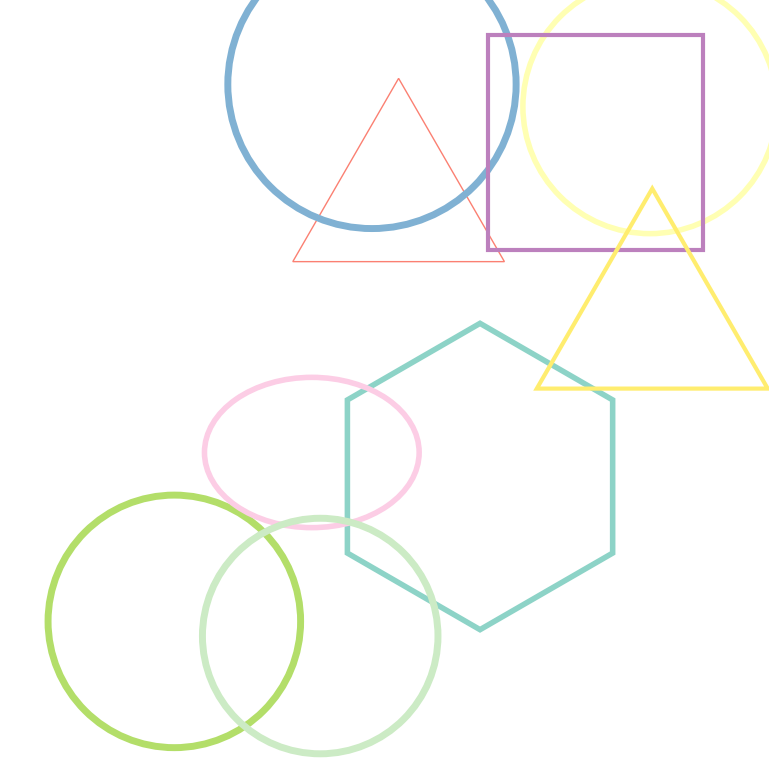[{"shape": "hexagon", "thickness": 2, "radius": 0.99, "center": [0.623, 0.381]}, {"shape": "circle", "thickness": 2, "radius": 0.83, "center": [0.844, 0.862]}, {"shape": "triangle", "thickness": 0.5, "radius": 0.79, "center": [0.518, 0.74]}, {"shape": "circle", "thickness": 2.5, "radius": 0.94, "center": [0.483, 0.89]}, {"shape": "circle", "thickness": 2.5, "radius": 0.82, "center": [0.226, 0.193]}, {"shape": "oval", "thickness": 2, "radius": 0.7, "center": [0.405, 0.412]}, {"shape": "square", "thickness": 1.5, "radius": 0.7, "center": [0.773, 0.815]}, {"shape": "circle", "thickness": 2.5, "radius": 0.76, "center": [0.416, 0.174]}, {"shape": "triangle", "thickness": 1.5, "radius": 0.87, "center": [0.847, 0.582]}]